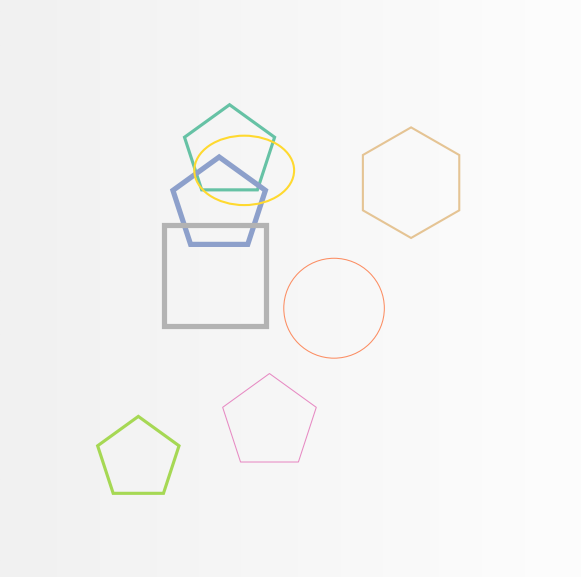[{"shape": "pentagon", "thickness": 1.5, "radius": 0.41, "center": [0.395, 0.736]}, {"shape": "circle", "thickness": 0.5, "radius": 0.43, "center": [0.575, 0.465]}, {"shape": "pentagon", "thickness": 2.5, "radius": 0.42, "center": [0.377, 0.644]}, {"shape": "pentagon", "thickness": 0.5, "radius": 0.42, "center": [0.464, 0.268]}, {"shape": "pentagon", "thickness": 1.5, "radius": 0.37, "center": [0.238, 0.204]}, {"shape": "oval", "thickness": 1, "radius": 0.43, "center": [0.42, 0.704]}, {"shape": "hexagon", "thickness": 1, "radius": 0.48, "center": [0.707, 0.683]}, {"shape": "square", "thickness": 2.5, "radius": 0.44, "center": [0.37, 0.522]}]